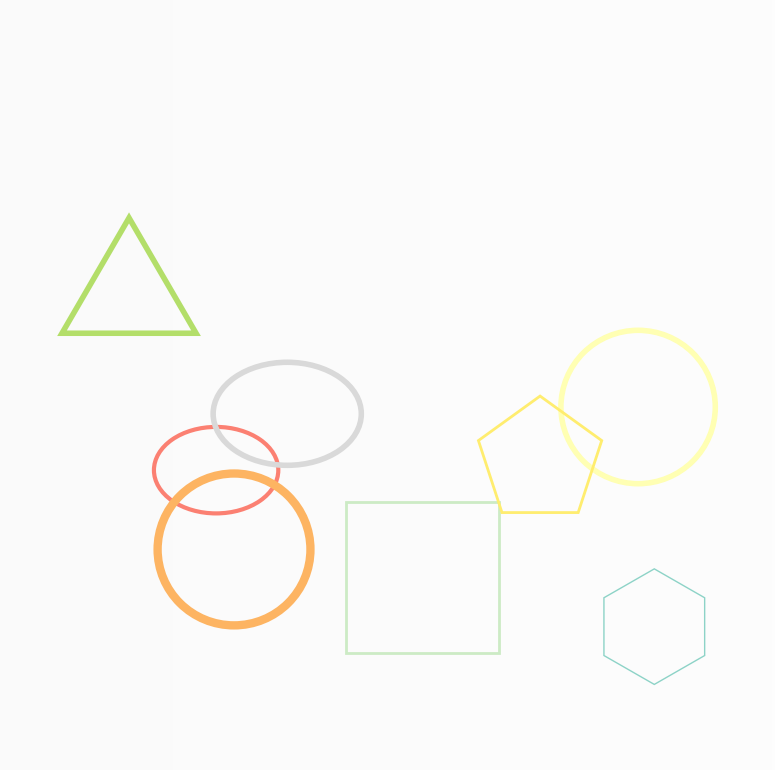[{"shape": "hexagon", "thickness": 0.5, "radius": 0.38, "center": [0.844, 0.186]}, {"shape": "circle", "thickness": 2, "radius": 0.5, "center": [0.823, 0.471]}, {"shape": "oval", "thickness": 1.5, "radius": 0.4, "center": [0.279, 0.389]}, {"shape": "circle", "thickness": 3, "radius": 0.49, "center": [0.302, 0.286]}, {"shape": "triangle", "thickness": 2, "radius": 0.5, "center": [0.166, 0.617]}, {"shape": "oval", "thickness": 2, "radius": 0.48, "center": [0.371, 0.463]}, {"shape": "square", "thickness": 1, "radius": 0.49, "center": [0.545, 0.25]}, {"shape": "pentagon", "thickness": 1, "radius": 0.42, "center": [0.697, 0.402]}]